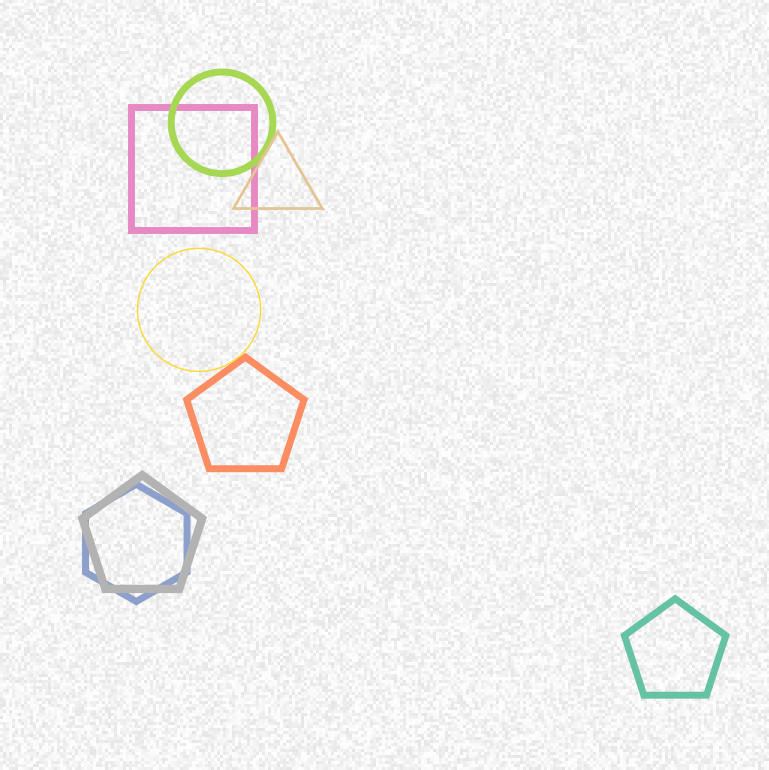[{"shape": "pentagon", "thickness": 2.5, "radius": 0.35, "center": [0.877, 0.153]}, {"shape": "pentagon", "thickness": 2.5, "radius": 0.4, "center": [0.319, 0.456]}, {"shape": "hexagon", "thickness": 2.5, "radius": 0.38, "center": [0.177, 0.295]}, {"shape": "square", "thickness": 2.5, "radius": 0.4, "center": [0.25, 0.781]}, {"shape": "circle", "thickness": 2.5, "radius": 0.33, "center": [0.288, 0.841]}, {"shape": "circle", "thickness": 0.5, "radius": 0.4, "center": [0.258, 0.598]}, {"shape": "triangle", "thickness": 1, "radius": 0.33, "center": [0.361, 0.762]}, {"shape": "pentagon", "thickness": 3, "radius": 0.41, "center": [0.185, 0.301]}]